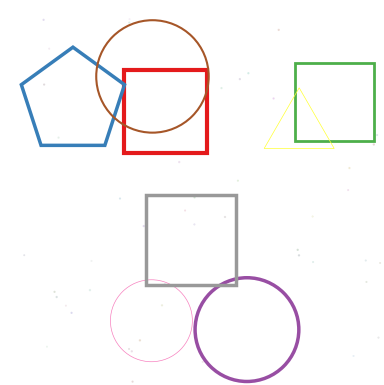[{"shape": "square", "thickness": 3, "radius": 0.54, "center": [0.43, 0.71]}, {"shape": "pentagon", "thickness": 2.5, "radius": 0.7, "center": [0.189, 0.736]}, {"shape": "square", "thickness": 2, "radius": 0.51, "center": [0.868, 0.734]}, {"shape": "circle", "thickness": 2.5, "radius": 0.67, "center": [0.641, 0.144]}, {"shape": "triangle", "thickness": 0.5, "radius": 0.53, "center": [0.777, 0.667]}, {"shape": "circle", "thickness": 1.5, "radius": 0.73, "center": [0.396, 0.801]}, {"shape": "circle", "thickness": 0.5, "radius": 0.53, "center": [0.393, 0.167]}, {"shape": "square", "thickness": 2.5, "radius": 0.58, "center": [0.496, 0.376]}]